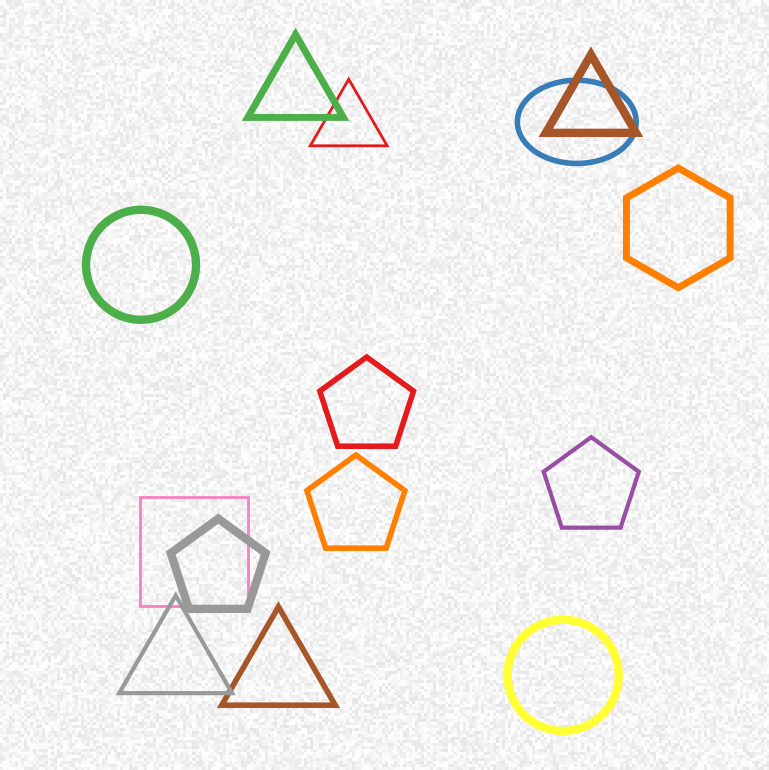[{"shape": "pentagon", "thickness": 2, "radius": 0.32, "center": [0.476, 0.472]}, {"shape": "triangle", "thickness": 1, "radius": 0.29, "center": [0.453, 0.84]}, {"shape": "oval", "thickness": 2, "radius": 0.39, "center": [0.749, 0.842]}, {"shape": "circle", "thickness": 3, "radius": 0.36, "center": [0.183, 0.656]}, {"shape": "triangle", "thickness": 2.5, "radius": 0.36, "center": [0.384, 0.883]}, {"shape": "pentagon", "thickness": 1.5, "radius": 0.32, "center": [0.768, 0.367]}, {"shape": "hexagon", "thickness": 2.5, "radius": 0.39, "center": [0.881, 0.704]}, {"shape": "pentagon", "thickness": 2, "radius": 0.33, "center": [0.462, 0.342]}, {"shape": "circle", "thickness": 3, "radius": 0.36, "center": [0.731, 0.123]}, {"shape": "triangle", "thickness": 2, "radius": 0.43, "center": [0.362, 0.127]}, {"shape": "triangle", "thickness": 3, "radius": 0.34, "center": [0.767, 0.861]}, {"shape": "square", "thickness": 1, "radius": 0.35, "center": [0.252, 0.283]}, {"shape": "pentagon", "thickness": 3, "radius": 0.32, "center": [0.283, 0.262]}, {"shape": "triangle", "thickness": 1.5, "radius": 0.42, "center": [0.228, 0.142]}]